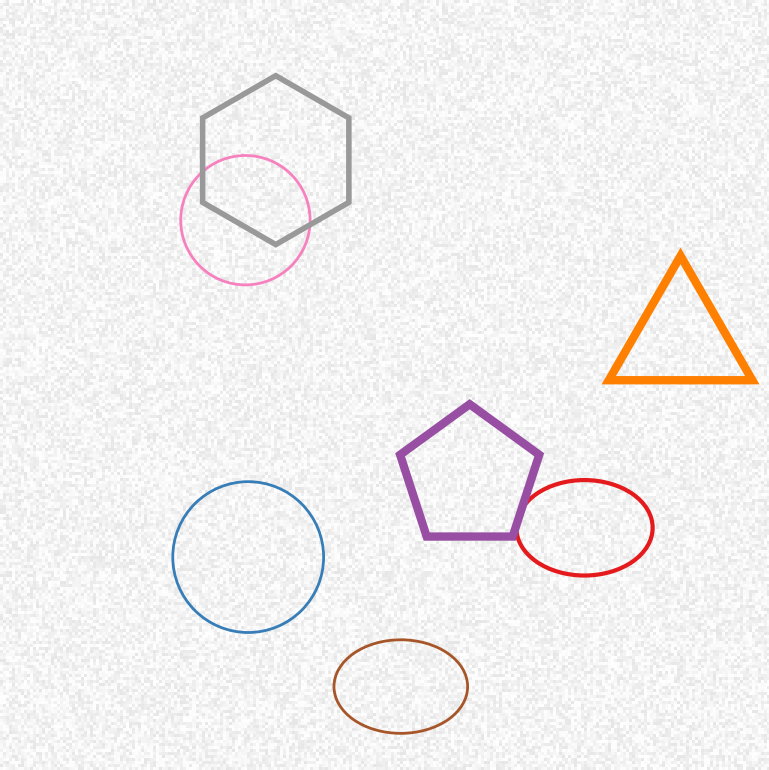[{"shape": "oval", "thickness": 1.5, "radius": 0.44, "center": [0.759, 0.315]}, {"shape": "circle", "thickness": 1, "radius": 0.49, "center": [0.322, 0.277]}, {"shape": "pentagon", "thickness": 3, "radius": 0.47, "center": [0.61, 0.38]}, {"shape": "triangle", "thickness": 3, "radius": 0.54, "center": [0.884, 0.56]}, {"shape": "oval", "thickness": 1, "radius": 0.43, "center": [0.521, 0.108]}, {"shape": "circle", "thickness": 1, "radius": 0.42, "center": [0.319, 0.714]}, {"shape": "hexagon", "thickness": 2, "radius": 0.55, "center": [0.358, 0.792]}]